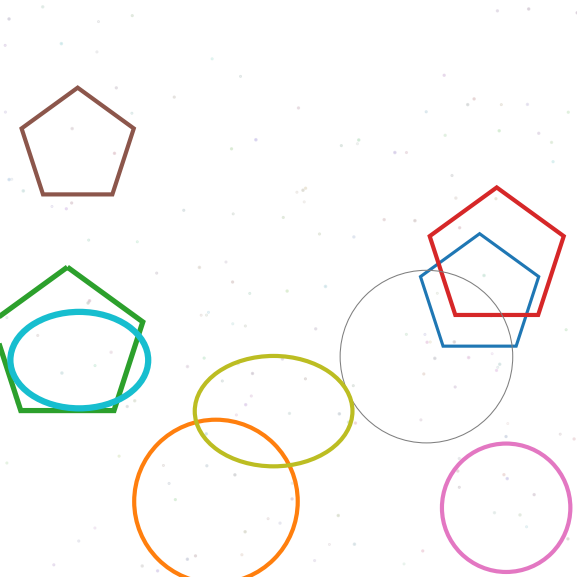[{"shape": "pentagon", "thickness": 1.5, "radius": 0.54, "center": [0.83, 0.487]}, {"shape": "circle", "thickness": 2, "radius": 0.71, "center": [0.374, 0.131]}, {"shape": "pentagon", "thickness": 2.5, "radius": 0.69, "center": [0.117, 0.399]}, {"shape": "pentagon", "thickness": 2, "radius": 0.61, "center": [0.86, 0.552]}, {"shape": "pentagon", "thickness": 2, "radius": 0.51, "center": [0.135, 0.745]}, {"shape": "circle", "thickness": 2, "radius": 0.56, "center": [0.876, 0.12]}, {"shape": "circle", "thickness": 0.5, "radius": 0.75, "center": [0.738, 0.382]}, {"shape": "oval", "thickness": 2, "radius": 0.68, "center": [0.474, 0.287]}, {"shape": "oval", "thickness": 3, "radius": 0.6, "center": [0.137, 0.376]}]